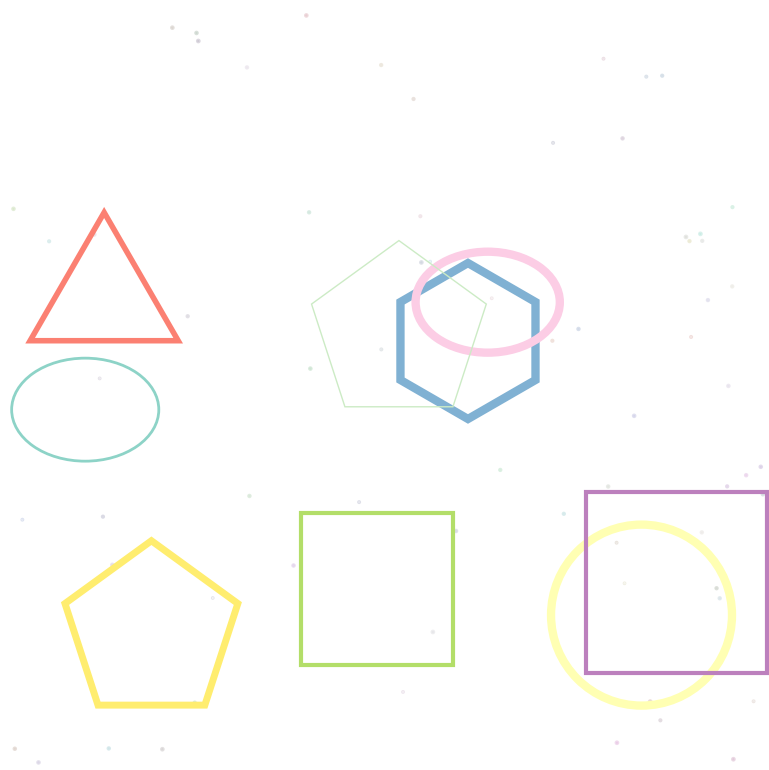[{"shape": "oval", "thickness": 1, "radius": 0.48, "center": [0.111, 0.468]}, {"shape": "circle", "thickness": 3, "radius": 0.59, "center": [0.833, 0.201]}, {"shape": "triangle", "thickness": 2, "radius": 0.56, "center": [0.135, 0.613]}, {"shape": "hexagon", "thickness": 3, "radius": 0.51, "center": [0.608, 0.557]}, {"shape": "square", "thickness": 1.5, "radius": 0.49, "center": [0.489, 0.235]}, {"shape": "oval", "thickness": 3, "radius": 0.47, "center": [0.633, 0.608]}, {"shape": "square", "thickness": 1.5, "radius": 0.59, "center": [0.879, 0.243]}, {"shape": "pentagon", "thickness": 0.5, "radius": 0.6, "center": [0.518, 0.568]}, {"shape": "pentagon", "thickness": 2.5, "radius": 0.59, "center": [0.197, 0.18]}]